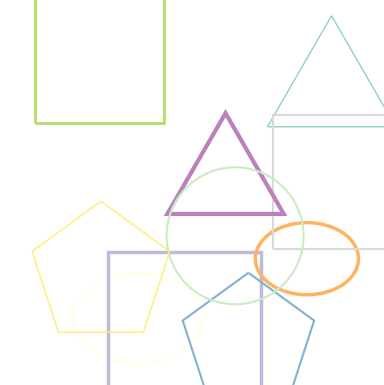[{"shape": "triangle", "thickness": 1, "radius": 0.96, "center": [0.861, 0.767]}, {"shape": "oval", "thickness": 0.5, "radius": 0.84, "center": [0.358, 0.174]}, {"shape": "square", "thickness": 2.5, "radius": 1.0, "center": [0.479, 0.147]}, {"shape": "pentagon", "thickness": 1.5, "radius": 0.9, "center": [0.645, 0.112]}, {"shape": "oval", "thickness": 2.5, "radius": 0.67, "center": [0.797, 0.328]}, {"shape": "square", "thickness": 2, "radius": 0.84, "center": [0.259, 0.848]}, {"shape": "square", "thickness": 1.5, "radius": 0.87, "center": [0.884, 0.528]}, {"shape": "triangle", "thickness": 3, "radius": 0.87, "center": [0.586, 0.532]}, {"shape": "circle", "thickness": 1.5, "radius": 0.89, "center": [0.611, 0.387]}, {"shape": "pentagon", "thickness": 1, "radius": 0.94, "center": [0.262, 0.289]}]